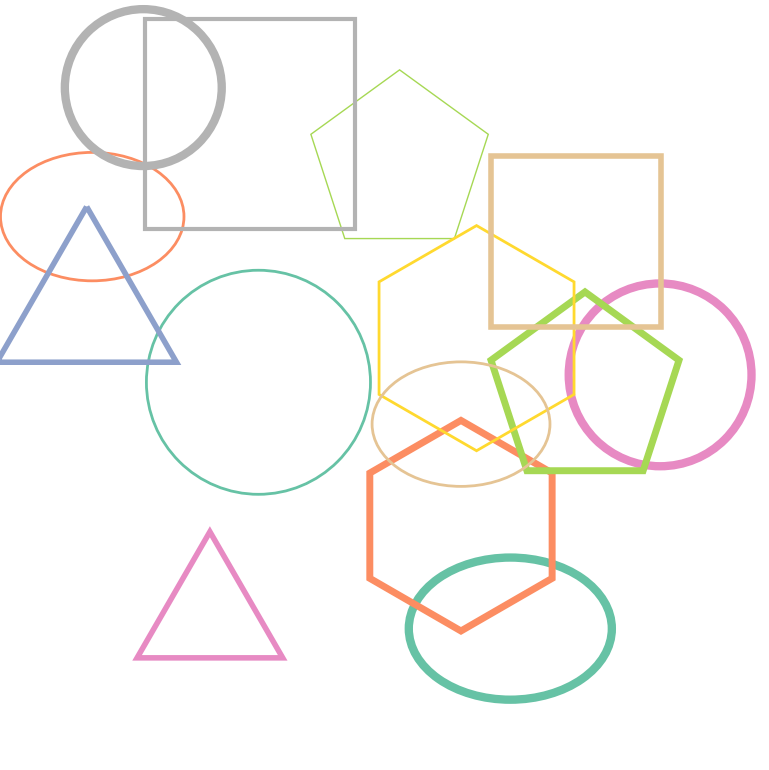[{"shape": "oval", "thickness": 3, "radius": 0.66, "center": [0.663, 0.184]}, {"shape": "circle", "thickness": 1, "radius": 0.73, "center": [0.336, 0.504]}, {"shape": "hexagon", "thickness": 2.5, "radius": 0.68, "center": [0.599, 0.317]}, {"shape": "oval", "thickness": 1, "radius": 0.6, "center": [0.12, 0.719]}, {"shape": "triangle", "thickness": 2, "radius": 0.67, "center": [0.113, 0.597]}, {"shape": "circle", "thickness": 3, "radius": 0.59, "center": [0.857, 0.513]}, {"shape": "triangle", "thickness": 2, "radius": 0.55, "center": [0.273, 0.2]}, {"shape": "pentagon", "thickness": 2.5, "radius": 0.64, "center": [0.76, 0.493]}, {"shape": "pentagon", "thickness": 0.5, "radius": 0.61, "center": [0.519, 0.788]}, {"shape": "hexagon", "thickness": 1, "radius": 0.73, "center": [0.619, 0.561]}, {"shape": "square", "thickness": 2, "radius": 0.55, "center": [0.748, 0.686]}, {"shape": "oval", "thickness": 1, "radius": 0.58, "center": [0.599, 0.449]}, {"shape": "square", "thickness": 1.5, "radius": 0.68, "center": [0.325, 0.839]}, {"shape": "circle", "thickness": 3, "radius": 0.51, "center": [0.186, 0.886]}]